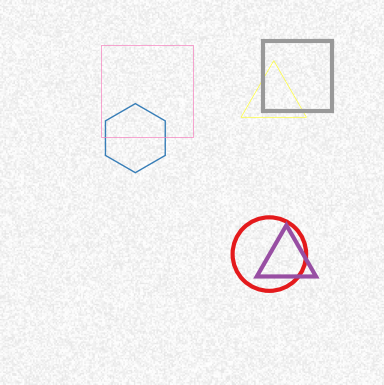[{"shape": "circle", "thickness": 3, "radius": 0.48, "center": [0.7, 0.34]}, {"shape": "hexagon", "thickness": 1, "radius": 0.45, "center": [0.352, 0.641]}, {"shape": "triangle", "thickness": 3, "radius": 0.44, "center": [0.744, 0.326]}, {"shape": "triangle", "thickness": 0.5, "radius": 0.49, "center": [0.711, 0.744]}, {"shape": "square", "thickness": 0.5, "radius": 0.6, "center": [0.383, 0.764]}, {"shape": "square", "thickness": 3, "radius": 0.45, "center": [0.773, 0.802]}]